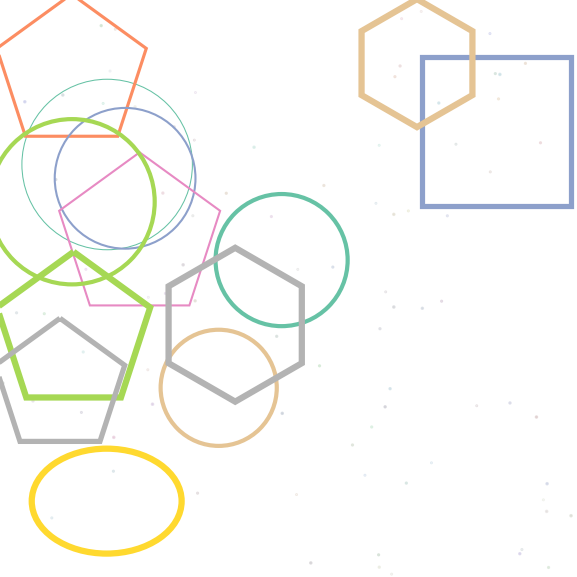[{"shape": "circle", "thickness": 2, "radius": 0.57, "center": [0.488, 0.549]}, {"shape": "circle", "thickness": 0.5, "radius": 0.74, "center": [0.186, 0.714]}, {"shape": "pentagon", "thickness": 1.5, "radius": 0.68, "center": [0.124, 0.873]}, {"shape": "square", "thickness": 2.5, "radius": 0.64, "center": [0.86, 0.771]}, {"shape": "circle", "thickness": 1, "radius": 0.61, "center": [0.217, 0.69]}, {"shape": "pentagon", "thickness": 1, "radius": 0.73, "center": [0.242, 0.589]}, {"shape": "pentagon", "thickness": 3, "radius": 0.7, "center": [0.127, 0.424]}, {"shape": "circle", "thickness": 2, "radius": 0.72, "center": [0.125, 0.65]}, {"shape": "oval", "thickness": 3, "radius": 0.65, "center": [0.185, 0.131]}, {"shape": "hexagon", "thickness": 3, "radius": 0.55, "center": [0.722, 0.89]}, {"shape": "circle", "thickness": 2, "radius": 0.5, "center": [0.379, 0.328]}, {"shape": "pentagon", "thickness": 2.5, "radius": 0.59, "center": [0.104, 0.33]}, {"shape": "hexagon", "thickness": 3, "radius": 0.67, "center": [0.407, 0.437]}]